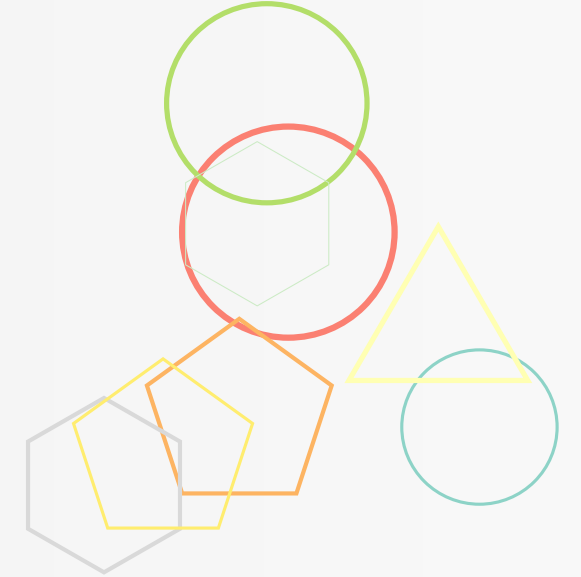[{"shape": "circle", "thickness": 1.5, "radius": 0.67, "center": [0.825, 0.26]}, {"shape": "triangle", "thickness": 2.5, "radius": 0.89, "center": [0.754, 0.429]}, {"shape": "circle", "thickness": 3, "radius": 0.91, "center": [0.496, 0.597]}, {"shape": "pentagon", "thickness": 2, "radius": 0.84, "center": [0.412, 0.28]}, {"shape": "circle", "thickness": 2.5, "radius": 0.86, "center": [0.459, 0.82]}, {"shape": "hexagon", "thickness": 2, "radius": 0.75, "center": [0.179, 0.159]}, {"shape": "hexagon", "thickness": 0.5, "radius": 0.71, "center": [0.442, 0.612]}, {"shape": "pentagon", "thickness": 1.5, "radius": 0.81, "center": [0.281, 0.216]}]